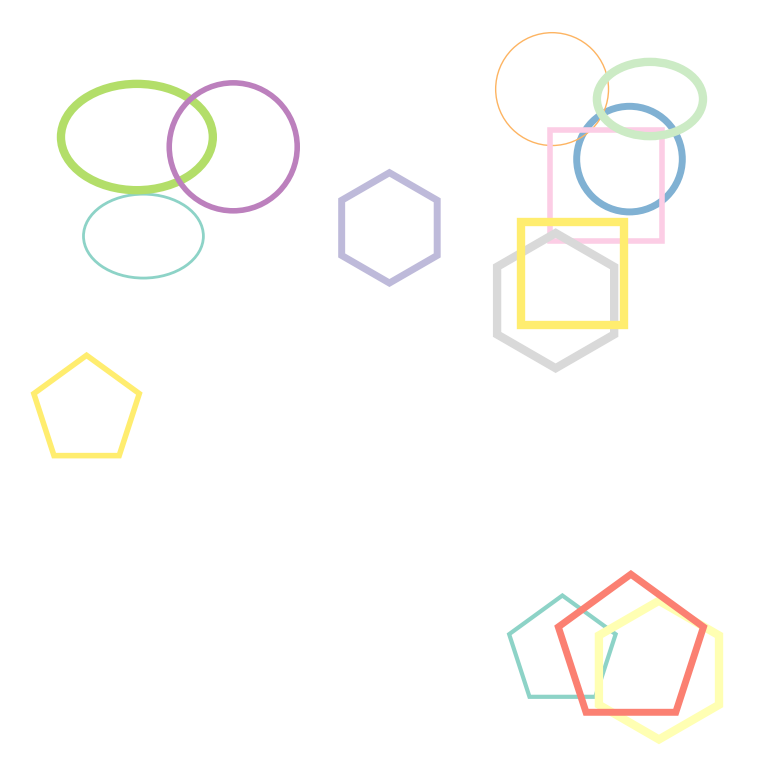[{"shape": "oval", "thickness": 1, "radius": 0.39, "center": [0.186, 0.693]}, {"shape": "pentagon", "thickness": 1.5, "radius": 0.36, "center": [0.73, 0.154]}, {"shape": "hexagon", "thickness": 3, "radius": 0.45, "center": [0.856, 0.13]}, {"shape": "hexagon", "thickness": 2.5, "radius": 0.36, "center": [0.506, 0.704]}, {"shape": "pentagon", "thickness": 2.5, "radius": 0.5, "center": [0.819, 0.155]}, {"shape": "circle", "thickness": 2.5, "radius": 0.34, "center": [0.818, 0.793]}, {"shape": "circle", "thickness": 0.5, "radius": 0.37, "center": [0.717, 0.884]}, {"shape": "oval", "thickness": 3, "radius": 0.49, "center": [0.178, 0.822]}, {"shape": "square", "thickness": 2, "radius": 0.36, "center": [0.787, 0.759]}, {"shape": "hexagon", "thickness": 3, "radius": 0.44, "center": [0.722, 0.61]}, {"shape": "circle", "thickness": 2, "radius": 0.42, "center": [0.303, 0.809]}, {"shape": "oval", "thickness": 3, "radius": 0.34, "center": [0.844, 0.871]}, {"shape": "square", "thickness": 3, "radius": 0.33, "center": [0.744, 0.645]}, {"shape": "pentagon", "thickness": 2, "radius": 0.36, "center": [0.112, 0.467]}]